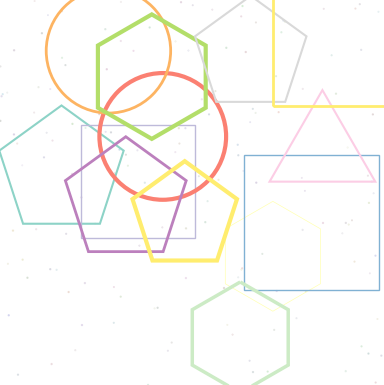[{"shape": "pentagon", "thickness": 1.5, "radius": 0.85, "center": [0.16, 0.556]}, {"shape": "hexagon", "thickness": 0.5, "radius": 0.71, "center": [0.709, 0.334]}, {"shape": "square", "thickness": 1, "radius": 0.74, "center": [0.358, 0.529]}, {"shape": "circle", "thickness": 3, "radius": 0.82, "center": [0.423, 0.646]}, {"shape": "square", "thickness": 1, "radius": 0.88, "center": [0.809, 0.423]}, {"shape": "circle", "thickness": 2, "radius": 0.81, "center": [0.282, 0.868]}, {"shape": "hexagon", "thickness": 3, "radius": 0.81, "center": [0.394, 0.801]}, {"shape": "triangle", "thickness": 1.5, "radius": 0.79, "center": [0.837, 0.607]}, {"shape": "pentagon", "thickness": 1.5, "radius": 0.76, "center": [0.651, 0.859]}, {"shape": "pentagon", "thickness": 2, "radius": 0.82, "center": [0.327, 0.48]}, {"shape": "hexagon", "thickness": 2.5, "radius": 0.72, "center": [0.624, 0.124]}, {"shape": "square", "thickness": 2, "radius": 0.78, "center": [0.866, 0.881]}, {"shape": "pentagon", "thickness": 3, "radius": 0.71, "center": [0.48, 0.439]}]